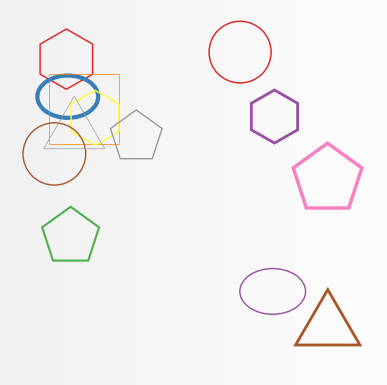[{"shape": "hexagon", "thickness": 1, "radius": 0.39, "center": [0.171, 0.846]}, {"shape": "circle", "thickness": 1, "radius": 0.4, "center": [0.62, 0.865]}, {"shape": "oval", "thickness": 3, "radius": 0.39, "center": [0.175, 0.749]}, {"shape": "pentagon", "thickness": 1.5, "radius": 0.39, "center": [0.182, 0.386]}, {"shape": "hexagon", "thickness": 2, "radius": 0.34, "center": [0.708, 0.697]}, {"shape": "oval", "thickness": 1, "radius": 0.42, "center": [0.704, 0.243]}, {"shape": "square", "thickness": 0.5, "radius": 0.45, "center": [0.216, 0.716]}, {"shape": "hexagon", "thickness": 1, "radius": 0.36, "center": [0.245, 0.694]}, {"shape": "circle", "thickness": 1, "radius": 0.4, "center": [0.14, 0.6]}, {"shape": "triangle", "thickness": 2, "radius": 0.48, "center": [0.846, 0.152]}, {"shape": "pentagon", "thickness": 2.5, "radius": 0.47, "center": [0.845, 0.535]}, {"shape": "pentagon", "thickness": 1, "radius": 0.35, "center": [0.352, 0.644]}, {"shape": "triangle", "thickness": 0.5, "radius": 0.45, "center": [0.192, 0.659]}]